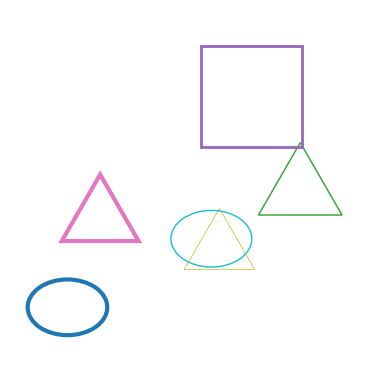[{"shape": "oval", "thickness": 3, "radius": 0.52, "center": [0.175, 0.202]}, {"shape": "triangle", "thickness": 1, "radius": 0.63, "center": [0.78, 0.504]}, {"shape": "square", "thickness": 2, "radius": 0.66, "center": [0.654, 0.75]}, {"shape": "triangle", "thickness": 3, "radius": 0.58, "center": [0.26, 0.431]}, {"shape": "triangle", "thickness": 0.5, "radius": 0.53, "center": [0.57, 0.353]}, {"shape": "oval", "thickness": 1, "radius": 0.53, "center": [0.549, 0.38]}]